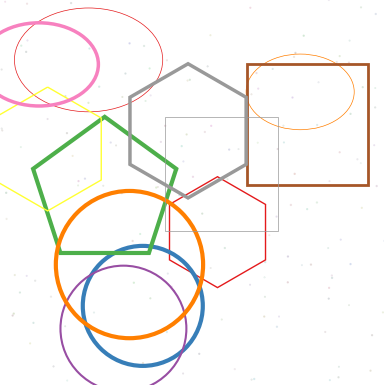[{"shape": "oval", "thickness": 0.5, "radius": 0.96, "center": [0.23, 0.844]}, {"shape": "hexagon", "thickness": 1, "radius": 0.72, "center": [0.565, 0.397]}, {"shape": "circle", "thickness": 3, "radius": 0.78, "center": [0.371, 0.205]}, {"shape": "pentagon", "thickness": 3, "radius": 0.98, "center": [0.272, 0.501]}, {"shape": "circle", "thickness": 1.5, "radius": 0.82, "center": [0.321, 0.146]}, {"shape": "oval", "thickness": 0.5, "radius": 0.7, "center": [0.78, 0.761]}, {"shape": "circle", "thickness": 3, "radius": 0.96, "center": [0.336, 0.313]}, {"shape": "hexagon", "thickness": 1, "radius": 0.8, "center": [0.124, 0.613]}, {"shape": "square", "thickness": 2, "radius": 0.79, "center": [0.799, 0.676]}, {"shape": "oval", "thickness": 2.5, "radius": 0.77, "center": [0.101, 0.833]}, {"shape": "square", "thickness": 0.5, "radius": 0.74, "center": [0.575, 0.548]}, {"shape": "hexagon", "thickness": 2.5, "radius": 0.87, "center": [0.488, 0.66]}]